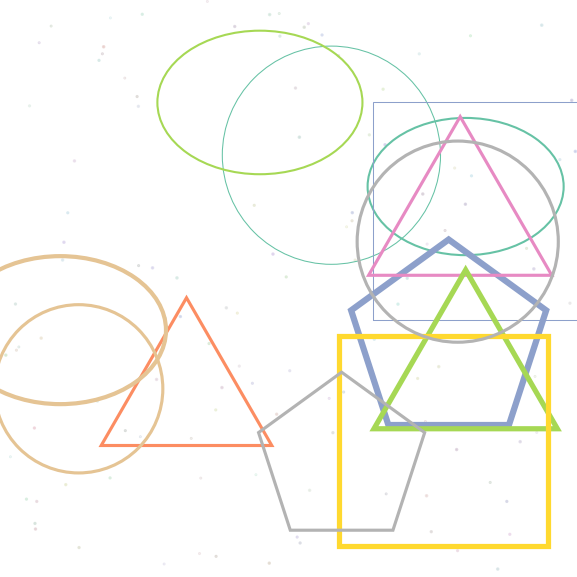[{"shape": "circle", "thickness": 0.5, "radius": 0.94, "center": [0.574, 0.73]}, {"shape": "oval", "thickness": 1, "radius": 0.85, "center": [0.806, 0.676]}, {"shape": "triangle", "thickness": 1.5, "radius": 0.85, "center": [0.323, 0.313]}, {"shape": "square", "thickness": 0.5, "radius": 0.94, "center": [0.835, 0.634]}, {"shape": "pentagon", "thickness": 3, "radius": 0.89, "center": [0.777, 0.407]}, {"shape": "triangle", "thickness": 1.5, "radius": 0.92, "center": [0.797, 0.614]}, {"shape": "oval", "thickness": 1, "radius": 0.89, "center": [0.45, 0.822]}, {"shape": "triangle", "thickness": 2.5, "radius": 0.92, "center": [0.806, 0.348]}, {"shape": "square", "thickness": 2.5, "radius": 0.91, "center": [0.768, 0.236]}, {"shape": "circle", "thickness": 1.5, "radius": 0.73, "center": [0.136, 0.326]}, {"shape": "oval", "thickness": 2, "radius": 0.92, "center": [0.104, 0.427]}, {"shape": "circle", "thickness": 1.5, "radius": 0.87, "center": [0.793, 0.581]}, {"shape": "pentagon", "thickness": 1.5, "radius": 0.76, "center": [0.592, 0.203]}]